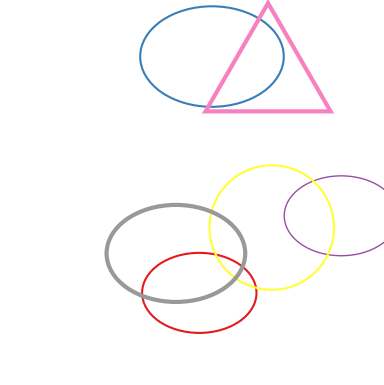[{"shape": "oval", "thickness": 1.5, "radius": 0.74, "center": [0.518, 0.239]}, {"shape": "oval", "thickness": 1.5, "radius": 0.93, "center": [0.551, 0.853]}, {"shape": "oval", "thickness": 1, "radius": 0.74, "center": [0.886, 0.44]}, {"shape": "circle", "thickness": 1.5, "radius": 0.81, "center": [0.706, 0.409]}, {"shape": "triangle", "thickness": 3, "radius": 0.94, "center": [0.696, 0.805]}, {"shape": "oval", "thickness": 3, "radius": 0.9, "center": [0.457, 0.342]}]